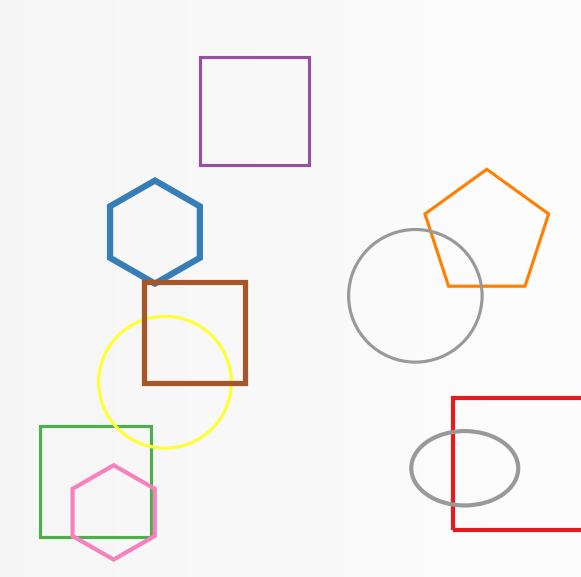[{"shape": "square", "thickness": 2, "radius": 0.57, "center": [0.894, 0.195]}, {"shape": "hexagon", "thickness": 3, "radius": 0.45, "center": [0.267, 0.597]}, {"shape": "square", "thickness": 1.5, "radius": 0.48, "center": [0.164, 0.165]}, {"shape": "square", "thickness": 1.5, "radius": 0.47, "center": [0.437, 0.806]}, {"shape": "pentagon", "thickness": 1.5, "radius": 0.56, "center": [0.838, 0.594]}, {"shape": "circle", "thickness": 1.5, "radius": 0.57, "center": [0.284, 0.337]}, {"shape": "square", "thickness": 2.5, "radius": 0.43, "center": [0.334, 0.424]}, {"shape": "hexagon", "thickness": 2, "radius": 0.41, "center": [0.196, 0.112]}, {"shape": "oval", "thickness": 2, "radius": 0.46, "center": [0.8, 0.188]}, {"shape": "circle", "thickness": 1.5, "radius": 0.57, "center": [0.715, 0.487]}]